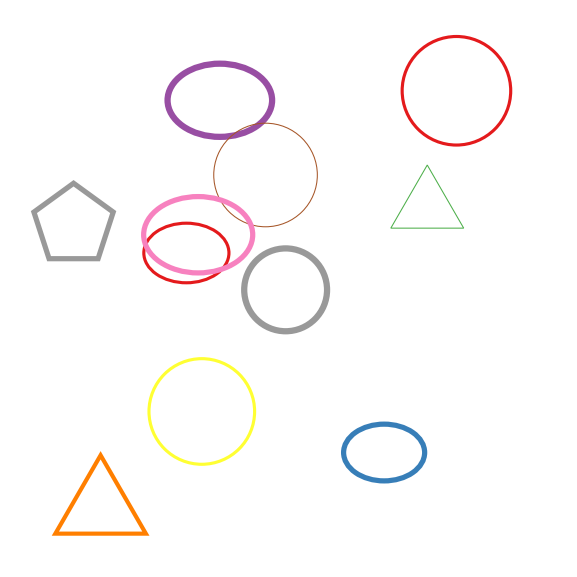[{"shape": "oval", "thickness": 1.5, "radius": 0.37, "center": [0.323, 0.561]}, {"shape": "circle", "thickness": 1.5, "radius": 0.47, "center": [0.79, 0.842]}, {"shape": "oval", "thickness": 2.5, "radius": 0.35, "center": [0.665, 0.216]}, {"shape": "triangle", "thickness": 0.5, "radius": 0.36, "center": [0.74, 0.641]}, {"shape": "oval", "thickness": 3, "radius": 0.45, "center": [0.381, 0.826]}, {"shape": "triangle", "thickness": 2, "radius": 0.45, "center": [0.174, 0.12]}, {"shape": "circle", "thickness": 1.5, "radius": 0.46, "center": [0.349, 0.287]}, {"shape": "circle", "thickness": 0.5, "radius": 0.45, "center": [0.46, 0.696]}, {"shape": "oval", "thickness": 2.5, "radius": 0.47, "center": [0.343, 0.593]}, {"shape": "pentagon", "thickness": 2.5, "radius": 0.36, "center": [0.127, 0.61]}, {"shape": "circle", "thickness": 3, "radius": 0.36, "center": [0.495, 0.497]}]